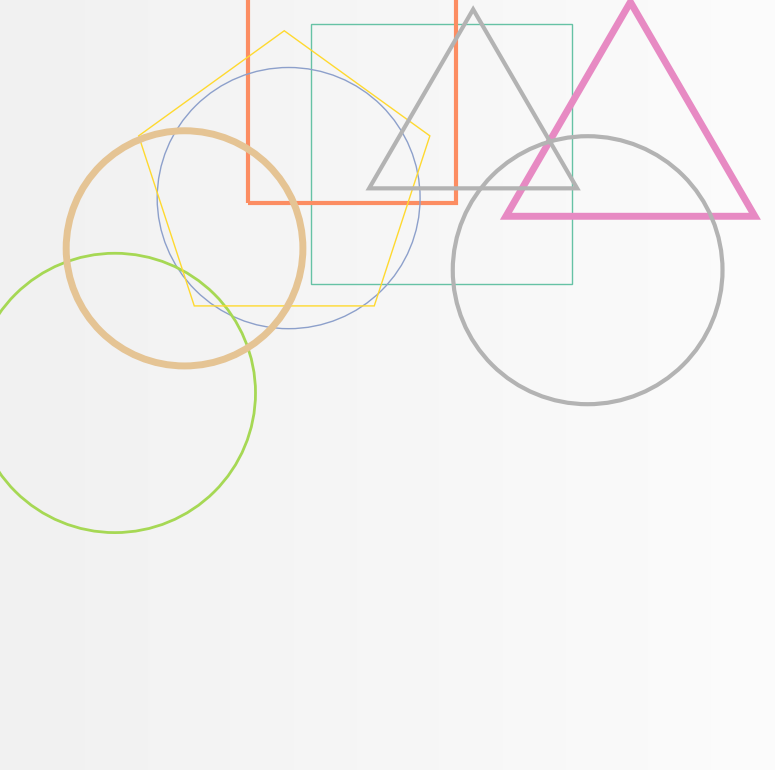[{"shape": "square", "thickness": 0.5, "radius": 0.84, "center": [0.57, 0.8]}, {"shape": "square", "thickness": 1.5, "radius": 0.67, "center": [0.455, 0.871]}, {"shape": "circle", "thickness": 0.5, "radius": 0.85, "center": [0.372, 0.743]}, {"shape": "triangle", "thickness": 2.5, "radius": 0.93, "center": [0.813, 0.812]}, {"shape": "circle", "thickness": 1, "radius": 0.91, "center": [0.148, 0.49]}, {"shape": "pentagon", "thickness": 0.5, "radius": 0.99, "center": [0.367, 0.763]}, {"shape": "circle", "thickness": 2.5, "radius": 0.76, "center": [0.238, 0.677]}, {"shape": "triangle", "thickness": 1.5, "radius": 0.77, "center": [0.611, 0.833]}, {"shape": "circle", "thickness": 1.5, "radius": 0.87, "center": [0.758, 0.649]}]